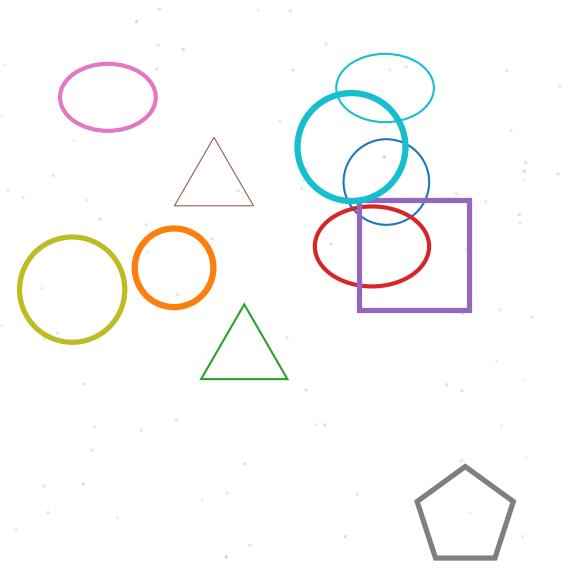[{"shape": "circle", "thickness": 1, "radius": 0.37, "center": [0.669, 0.684]}, {"shape": "circle", "thickness": 3, "radius": 0.34, "center": [0.301, 0.535]}, {"shape": "triangle", "thickness": 1, "radius": 0.43, "center": [0.423, 0.386]}, {"shape": "oval", "thickness": 2, "radius": 0.49, "center": [0.644, 0.572]}, {"shape": "square", "thickness": 2.5, "radius": 0.48, "center": [0.717, 0.558]}, {"shape": "triangle", "thickness": 0.5, "radius": 0.39, "center": [0.37, 0.682]}, {"shape": "oval", "thickness": 2, "radius": 0.41, "center": [0.187, 0.831]}, {"shape": "pentagon", "thickness": 2.5, "radius": 0.44, "center": [0.806, 0.104]}, {"shape": "circle", "thickness": 2.5, "radius": 0.46, "center": [0.125, 0.498]}, {"shape": "circle", "thickness": 3, "radius": 0.47, "center": [0.609, 0.745]}, {"shape": "oval", "thickness": 1, "radius": 0.42, "center": [0.667, 0.847]}]